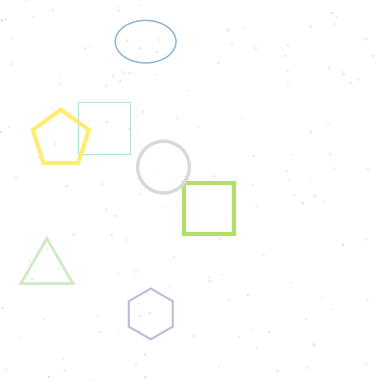[{"shape": "square", "thickness": 0.5, "radius": 0.34, "center": [0.27, 0.668]}, {"shape": "hexagon", "thickness": 1.5, "radius": 0.33, "center": [0.392, 0.185]}, {"shape": "oval", "thickness": 1, "radius": 0.39, "center": [0.378, 0.892]}, {"shape": "square", "thickness": 3, "radius": 0.33, "center": [0.543, 0.458]}, {"shape": "circle", "thickness": 2.5, "radius": 0.34, "center": [0.425, 0.566]}, {"shape": "triangle", "thickness": 2, "radius": 0.39, "center": [0.122, 0.302]}, {"shape": "pentagon", "thickness": 3, "radius": 0.38, "center": [0.158, 0.639]}]